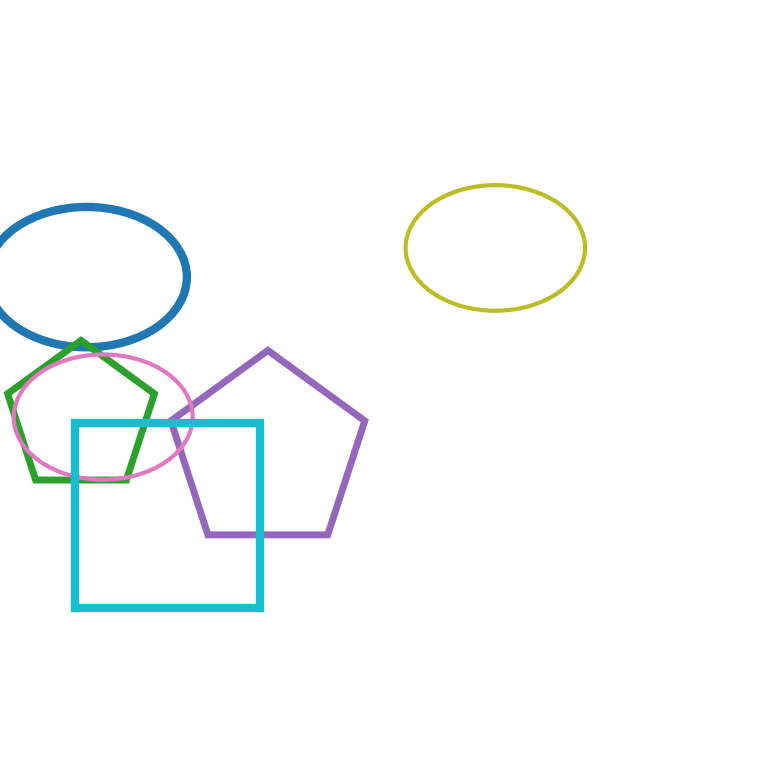[{"shape": "oval", "thickness": 3, "radius": 0.65, "center": [0.113, 0.64]}, {"shape": "pentagon", "thickness": 2.5, "radius": 0.5, "center": [0.105, 0.458]}, {"shape": "pentagon", "thickness": 2.5, "radius": 0.66, "center": [0.348, 0.413]}, {"shape": "oval", "thickness": 1.5, "radius": 0.58, "center": [0.134, 0.458]}, {"shape": "oval", "thickness": 1.5, "radius": 0.58, "center": [0.643, 0.678]}, {"shape": "square", "thickness": 3, "radius": 0.6, "center": [0.217, 0.331]}]